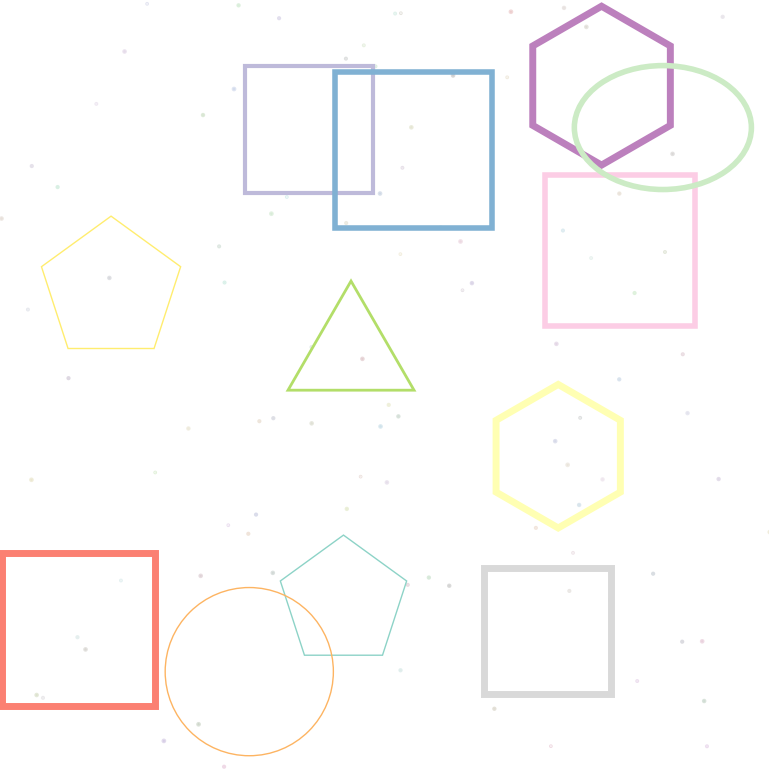[{"shape": "pentagon", "thickness": 0.5, "radius": 0.43, "center": [0.446, 0.219]}, {"shape": "hexagon", "thickness": 2.5, "radius": 0.47, "center": [0.725, 0.408]}, {"shape": "square", "thickness": 1.5, "radius": 0.41, "center": [0.401, 0.832]}, {"shape": "square", "thickness": 2.5, "radius": 0.5, "center": [0.102, 0.182]}, {"shape": "square", "thickness": 2, "radius": 0.51, "center": [0.537, 0.805]}, {"shape": "circle", "thickness": 0.5, "radius": 0.55, "center": [0.324, 0.128]}, {"shape": "triangle", "thickness": 1, "radius": 0.47, "center": [0.456, 0.541]}, {"shape": "square", "thickness": 2, "radius": 0.49, "center": [0.805, 0.675]}, {"shape": "square", "thickness": 2.5, "radius": 0.41, "center": [0.711, 0.18]}, {"shape": "hexagon", "thickness": 2.5, "radius": 0.52, "center": [0.781, 0.889]}, {"shape": "oval", "thickness": 2, "radius": 0.57, "center": [0.861, 0.834]}, {"shape": "pentagon", "thickness": 0.5, "radius": 0.48, "center": [0.144, 0.624]}]